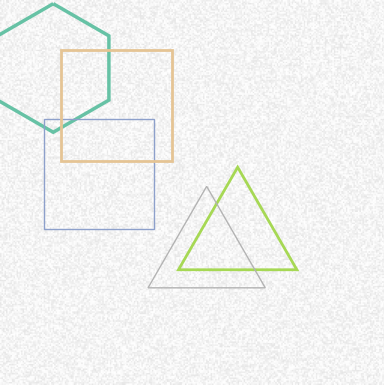[{"shape": "hexagon", "thickness": 2.5, "radius": 0.83, "center": [0.138, 0.823]}, {"shape": "square", "thickness": 1, "radius": 0.71, "center": [0.258, 0.548]}, {"shape": "triangle", "thickness": 2, "radius": 0.89, "center": [0.617, 0.388]}, {"shape": "square", "thickness": 2, "radius": 0.72, "center": [0.302, 0.725]}, {"shape": "triangle", "thickness": 1, "radius": 0.88, "center": [0.537, 0.34]}]